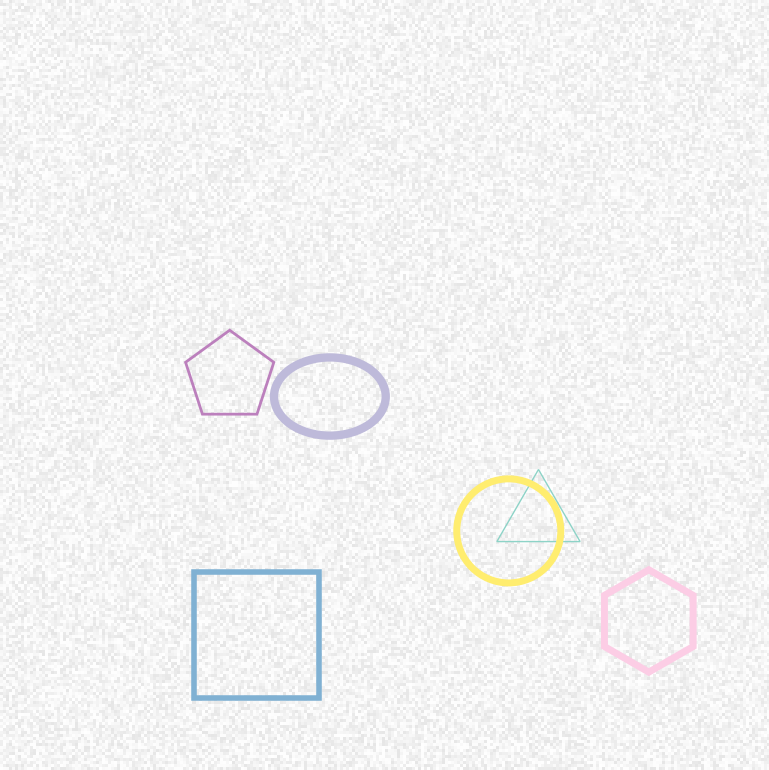[{"shape": "triangle", "thickness": 0.5, "radius": 0.31, "center": [0.699, 0.328]}, {"shape": "oval", "thickness": 3, "radius": 0.36, "center": [0.428, 0.485]}, {"shape": "square", "thickness": 2, "radius": 0.41, "center": [0.333, 0.176]}, {"shape": "hexagon", "thickness": 2.5, "radius": 0.33, "center": [0.843, 0.194]}, {"shape": "pentagon", "thickness": 1, "radius": 0.3, "center": [0.298, 0.511]}, {"shape": "circle", "thickness": 2.5, "radius": 0.34, "center": [0.661, 0.311]}]